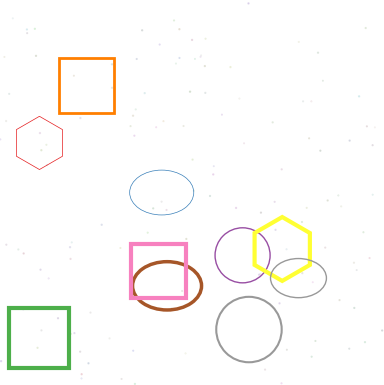[{"shape": "hexagon", "thickness": 0.5, "radius": 0.35, "center": [0.102, 0.629]}, {"shape": "oval", "thickness": 0.5, "radius": 0.42, "center": [0.42, 0.5]}, {"shape": "square", "thickness": 3, "radius": 0.39, "center": [0.101, 0.122]}, {"shape": "circle", "thickness": 1, "radius": 0.36, "center": [0.63, 0.337]}, {"shape": "square", "thickness": 2, "radius": 0.36, "center": [0.224, 0.778]}, {"shape": "hexagon", "thickness": 3, "radius": 0.41, "center": [0.733, 0.353]}, {"shape": "oval", "thickness": 2.5, "radius": 0.45, "center": [0.434, 0.258]}, {"shape": "square", "thickness": 3, "radius": 0.35, "center": [0.411, 0.295]}, {"shape": "circle", "thickness": 1.5, "radius": 0.42, "center": [0.647, 0.144]}, {"shape": "oval", "thickness": 1, "radius": 0.36, "center": [0.775, 0.278]}]